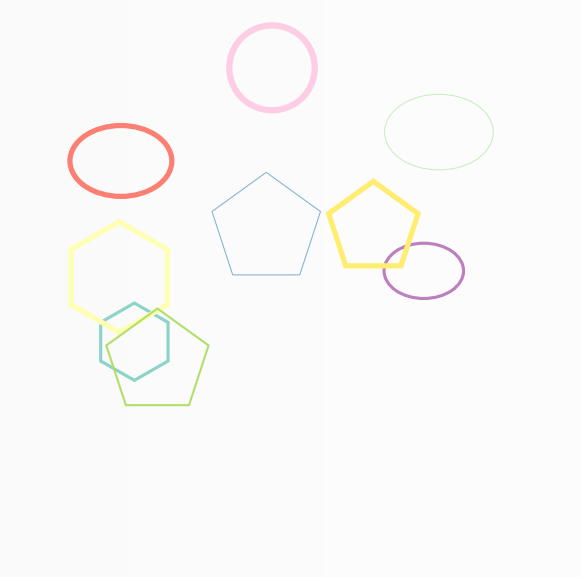[{"shape": "hexagon", "thickness": 1.5, "radius": 0.33, "center": [0.231, 0.407]}, {"shape": "hexagon", "thickness": 2.5, "radius": 0.48, "center": [0.205, 0.519]}, {"shape": "oval", "thickness": 2.5, "radius": 0.44, "center": [0.208, 0.72]}, {"shape": "pentagon", "thickness": 0.5, "radius": 0.49, "center": [0.458, 0.603]}, {"shape": "pentagon", "thickness": 1, "radius": 0.46, "center": [0.271, 0.372]}, {"shape": "circle", "thickness": 3, "radius": 0.37, "center": [0.468, 0.882]}, {"shape": "oval", "thickness": 1.5, "radius": 0.34, "center": [0.729, 0.53]}, {"shape": "oval", "thickness": 0.5, "radius": 0.47, "center": [0.755, 0.77]}, {"shape": "pentagon", "thickness": 2.5, "radius": 0.4, "center": [0.642, 0.604]}]